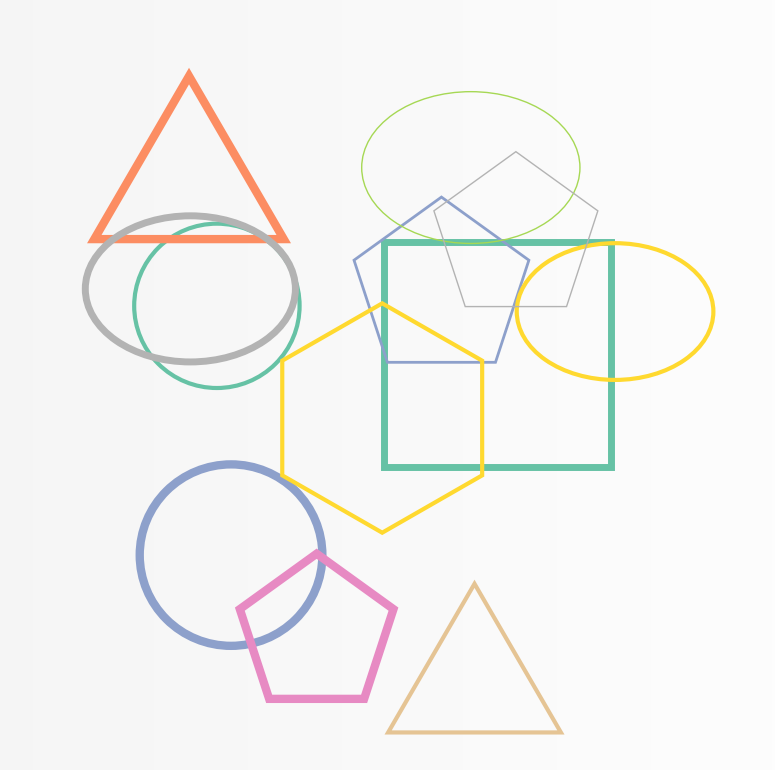[{"shape": "circle", "thickness": 1.5, "radius": 0.53, "center": [0.28, 0.603]}, {"shape": "square", "thickness": 2.5, "radius": 0.73, "center": [0.642, 0.539]}, {"shape": "triangle", "thickness": 3, "radius": 0.71, "center": [0.244, 0.76]}, {"shape": "circle", "thickness": 3, "radius": 0.59, "center": [0.298, 0.279]}, {"shape": "pentagon", "thickness": 1, "radius": 0.59, "center": [0.57, 0.625]}, {"shape": "pentagon", "thickness": 3, "radius": 0.52, "center": [0.409, 0.177]}, {"shape": "oval", "thickness": 0.5, "radius": 0.7, "center": [0.608, 0.782]}, {"shape": "hexagon", "thickness": 1.5, "radius": 0.74, "center": [0.493, 0.457]}, {"shape": "oval", "thickness": 1.5, "radius": 0.63, "center": [0.794, 0.595]}, {"shape": "triangle", "thickness": 1.5, "radius": 0.64, "center": [0.612, 0.113]}, {"shape": "oval", "thickness": 2.5, "radius": 0.68, "center": [0.246, 0.625]}, {"shape": "pentagon", "thickness": 0.5, "radius": 0.56, "center": [0.666, 0.692]}]